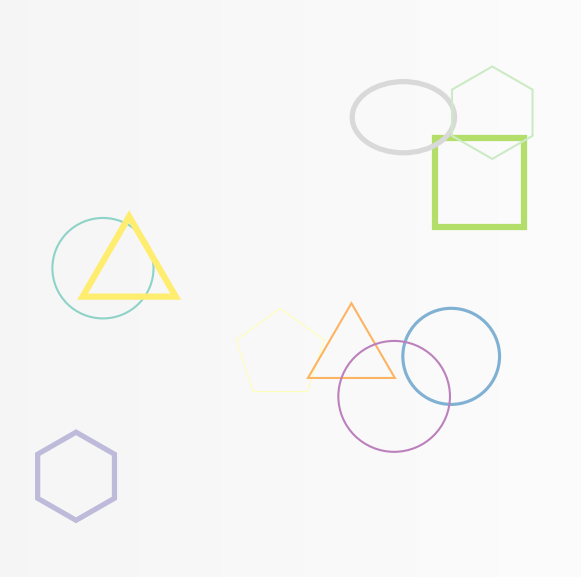[{"shape": "circle", "thickness": 1, "radius": 0.43, "center": [0.177, 0.535]}, {"shape": "pentagon", "thickness": 0.5, "radius": 0.4, "center": [0.482, 0.386]}, {"shape": "hexagon", "thickness": 2.5, "radius": 0.38, "center": [0.131, 0.174]}, {"shape": "circle", "thickness": 1.5, "radius": 0.42, "center": [0.776, 0.382]}, {"shape": "triangle", "thickness": 1, "radius": 0.43, "center": [0.605, 0.388]}, {"shape": "square", "thickness": 3, "radius": 0.38, "center": [0.825, 0.684]}, {"shape": "oval", "thickness": 2.5, "radius": 0.44, "center": [0.694, 0.796]}, {"shape": "circle", "thickness": 1, "radius": 0.48, "center": [0.678, 0.313]}, {"shape": "hexagon", "thickness": 1, "radius": 0.4, "center": [0.847, 0.804]}, {"shape": "triangle", "thickness": 3, "radius": 0.46, "center": [0.222, 0.532]}]